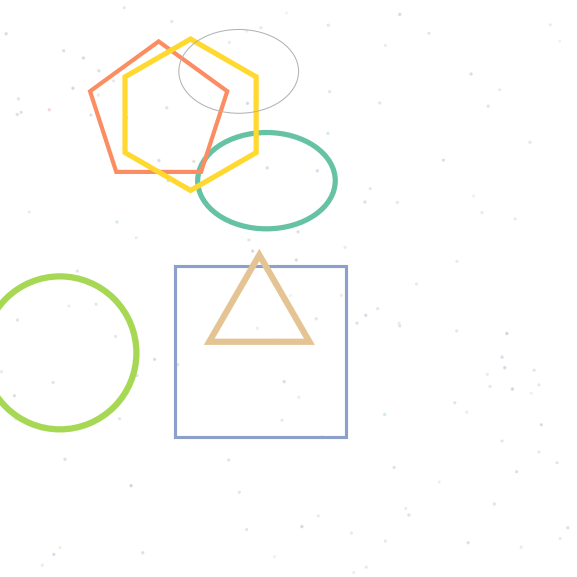[{"shape": "oval", "thickness": 2.5, "radius": 0.6, "center": [0.461, 0.686]}, {"shape": "pentagon", "thickness": 2, "radius": 0.62, "center": [0.275, 0.803]}, {"shape": "square", "thickness": 1.5, "radius": 0.74, "center": [0.45, 0.391]}, {"shape": "circle", "thickness": 3, "radius": 0.66, "center": [0.104, 0.388]}, {"shape": "hexagon", "thickness": 2.5, "radius": 0.66, "center": [0.33, 0.8]}, {"shape": "triangle", "thickness": 3, "radius": 0.5, "center": [0.449, 0.457]}, {"shape": "oval", "thickness": 0.5, "radius": 0.52, "center": [0.413, 0.876]}]